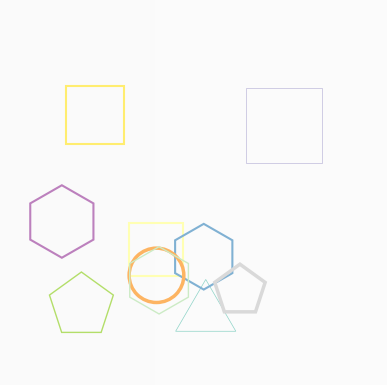[{"shape": "triangle", "thickness": 0.5, "radius": 0.45, "center": [0.531, 0.184]}, {"shape": "square", "thickness": 1.5, "radius": 0.35, "center": [0.403, 0.351]}, {"shape": "square", "thickness": 0.5, "radius": 0.49, "center": [0.733, 0.675]}, {"shape": "hexagon", "thickness": 1.5, "radius": 0.43, "center": [0.526, 0.333]}, {"shape": "circle", "thickness": 2.5, "radius": 0.35, "center": [0.404, 0.285]}, {"shape": "pentagon", "thickness": 1, "radius": 0.43, "center": [0.21, 0.207]}, {"shape": "pentagon", "thickness": 2.5, "radius": 0.34, "center": [0.619, 0.245]}, {"shape": "hexagon", "thickness": 1.5, "radius": 0.47, "center": [0.16, 0.425]}, {"shape": "hexagon", "thickness": 1, "radius": 0.44, "center": [0.41, 0.272]}, {"shape": "square", "thickness": 1.5, "radius": 0.37, "center": [0.244, 0.701]}]